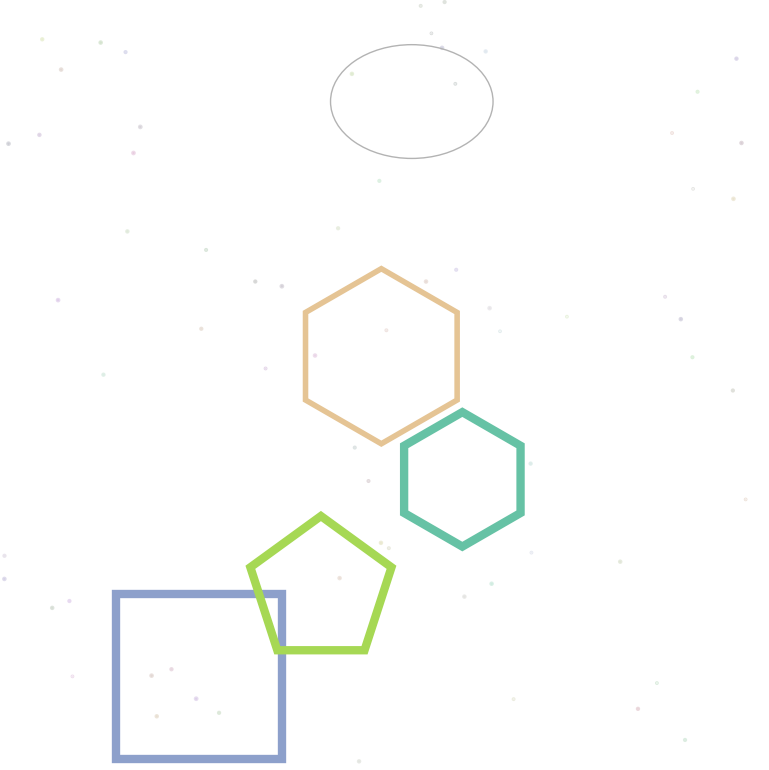[{"shape": "hexagon", "thickness": 3, "radius": 0.44, "center": [0.6, 0.377]}, {"shape": "square", "thickness": 3, "radius": 0.54, "center": [0.258, 0.122]}, {"shape": "pentagon", "thickness": 3, "radius": 0.48, "center": [0.417, 0.233]}, {"shape": "hexagon", "thickness": 2, "radius": 0.57, "center": [0.495, 0.537]}, {"shape": "oval", "thickness": 0.5, "radius": 0.53, "center": [0.535, 0.868]}]